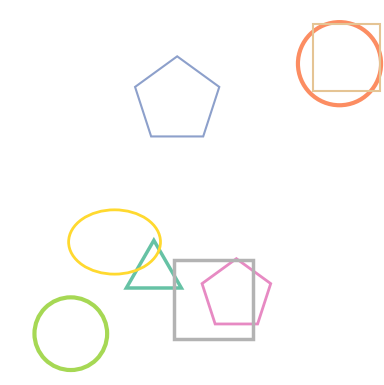[{"shape": "triangle", "thickness": 2.5, "radius": 0.41, "center": [0.4, 0.293]}, {"shape": "circle", "thickness": 3, "radius": 0.54, "center": [0.882, 0.835]}, {"shape": "pentagon", "thickness": 1.5, "radius": 0.58, "center": [0.46, 0.739]}, {"shape": "pentagon", "thickness": 2, "radius": 0.47, "center": [0.614, 0.234]}, {"shape": "circle", "thickness": 3, "radius": 0.47, "center": [0.184, 0.133]}, {"shape": "oval", "thickness": 2, "radius": 0.6, "center": [0.298, 0.371]}, {"shape": "square", "thickness": 1.5, "radius": 0.44, "center": [0.9, 0.851]}, {"shape": "square", "thickness": 2.5, "radius": 0.51, "center": [0.554, 0.222]}]